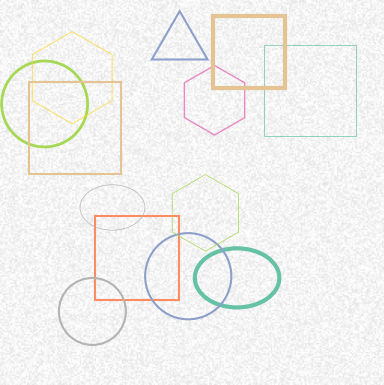[{"shape": "square", "thickness": 0.5, "radius": 0.6, "center": [0.804, 0.765]}, {"shape": "oval", "thickness": 3, "radius": 0.55, "center": [0.616, 0.278]}, {"shape": "square", "thickness": 1.5, "radius": 0.55, "center": [0.356, 0.33]}, {"shape": "circle", "thickness": 1.5, "radius": 0.56, "center": [0.489, 0.283]}, {"shape": "triangle", "thickness": 1.5, "radius": 0.42, "center": [0.467, 0.887]}, {"shape": "hexagon", "thickness": 1, "radius": 0.45, "center": [0.557, 0.74]}, {"shape": "hexagon", "thickness": 0.5, "radius": 0.5, "center": [0.534, 0.447]}, {"shape": "circle", "thickness": 2, "radius": 0.56, "center": [0.116, 0.73]}, {"shape": "hexagon", "thickness": 0.5, "radius": 0.6, "center": [0.187, 0.798]}, {"shape": "square", "thickness": 3, "radius": 0.47, "center": [0.648, 0.864]}, {"shape": "square", "thickness": 1.5, "radius": 0.6, "center": [0.195, 0.669]}, {"shape": "oval", "thickness": 0.5, "radius": 0.42, "center": [0.292, 0.461]}, {"shape": "circle", "thickness": 1.5, "radius": 0.43, "center": [0.24, 0.191]}]